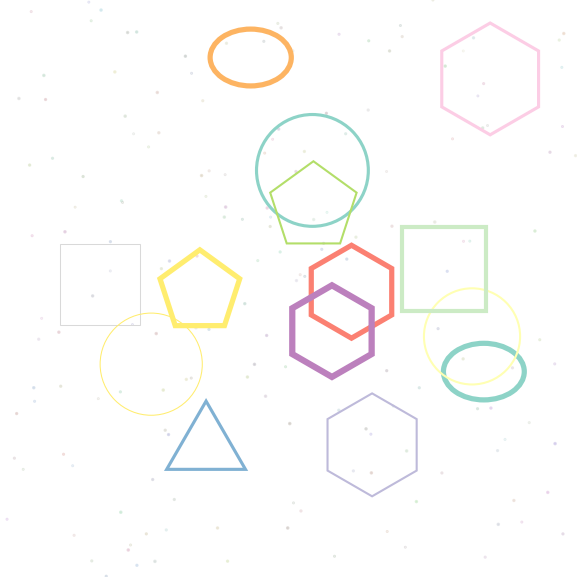[{"shape": "oval", "thickness": 2.5, "radius": 0.35, "center": [0.838, 0.356]}, {"shape": "circle", "thickness": 1.5, "radius": 0.48, "center": [0.541, 0.704]}, {"shape": "circle", "thickness": 1, "radius": 0.42, "center": [0.817, 0.417]}, {"shape": "hexagon", "thickness": 1, "radius": 0.45, "center": [0.644, 0.229]}, {"shape": "hexagon", "thickness": 2.5, "radius": 0.4, "center": [0.609, 0.494]}, {"shape": "triangle", "thickness": 1.5, "radius": 0.39, "center": [0.357, 0.226]}, {"shape": "oval", "thickness": 2.5, "radius": 0.35, "center": [0.434, 0.9]}, {"shape": "pentagon", "thickness": 1, "radius": 0.39, "center": [0.543, 0.641]}, {"shape": "hexagon", "thickness": 1.5, "radius": 0.48, "center": [0.849, 0.862]}, {"shape": "square", "thickness": 0.5, "radius": 0.35, "center": [0.173, 0.506]}, {"shape": "hexagon", "thickness": 3, "radius": 0.4, "center": [0.575, 0.426]}, {"shape": "square", "thickness": 2, "radius": 0.36, "center": [0.769, 0.533]}, {"shape": "circle", "thickness": 0.5, "radius": 0.44, "center": [0.262, 0.369]}, {"shape": "pentagon", "thickness": 2.5, "radius": 0.36, "center": [0.346, 0.494]}]